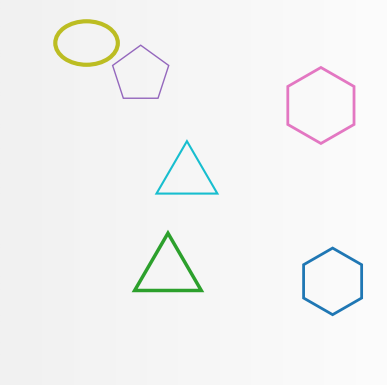[{"shape": "hexagon", "thickness": 2, "radius": 0.43, "center": [0.858, 0.269]}, {"shape": "triangle", "thickness": 2.5, "radius": 0.5, "center": [0.433, 0.295]}, {"shape": "pentagon", "thickness": 1, "radius": 0.38, "center": [0.363, 0.806]}, {"shape": "hexagon", "thickness": 2, "radius": 0.49, "center": [0.828, 0.726]}, {"shape": "oval", "thickness": 3, "radius": 0.4, "center": [0.223, 0.888]}, {"shape": "triangle", "thickness": 1.5, "radius": 0.45, "center": [0.482, 0.543]}]